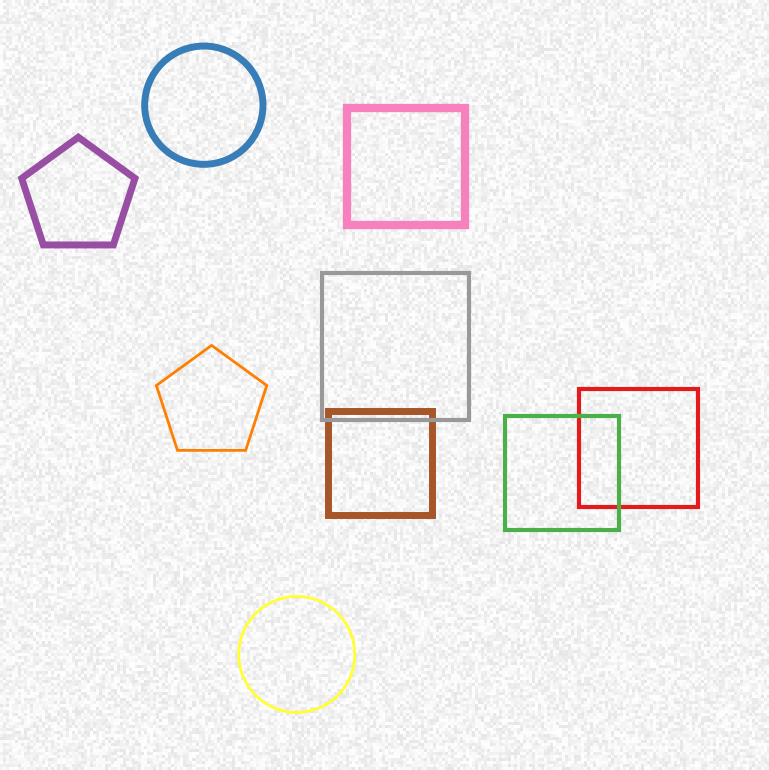[{"shape": "square", "thickness": 1.5, "radius": 0.39, "center": [0.829, 0.418]}, {"shape": "circle", "thickness": 2.5, "radius": 0.38, "center": [0.265, 0.863]}, {"shape": "square", "thickness": 1.5, "radius": 0.37, "center": [0.73, 0.385]}, {"shape": "pentagon", "thickness": 2.5, "radius": 0.39, "center": [0.102, 0.744]}, {"shape": "pentagon", "thickness": 1, "radius": 0.38, "center": [0.275, 0.476]}, {"shape": "circle", "thickness": 1, "radius": 0.38, "center": [0.385, 0.15]}, {"shape": "square", "thickness": 2.5, "radius": 0.34, "center": [0.494, 0.399]}, {"shape": "square", "thickness": 3, "radius": 0.38, "center": [0.527, 0.784]}, {"shape": "square", "thickness": 1.5, "radius": 0.48, "center": [0.514, 0.55]}]